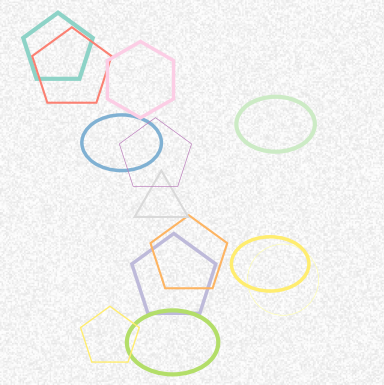[{"shape": "pentagon", "thickness": 3, "radius": 0.47, "center": [0.151, 0.872]}, {"shape": "circle", "thickness": 0.5, "radius": 0.46, "center": [0.735, 0.273]}, {"shape": "pentagon", "thickness": 2.5, "radius": 0.57, "center": [0.452, 0.279]}, {"shape": "pentagon", "thickness": 1.5, "radius": 0.54, "center": [0.187, 0.821]}, {"shape": "oval", "thickness": 2.5, "radius": 0.52, "center": [0.316, 0.629]}, {"shape": "pentagon", "thickness": 1.5, "radius": 0.52, "center": [0.491, 0.336]}, {"shape": "oval", "thickness": 3, "radius": 0.59, "center": [0.448, 0.111]}, {"shape": "hexagon", "thickness": 2.5, "radius": 0.5, "center": [0.365, 0.793]}, {"shape": "triangle", "thickness": 1.5, "radius": 0.4, "center": [0.419, 0.477]}, {"shape": "pentagon", "thickness": 0.5, "radius": 0.49, "center": [0.404, 0.596]}, {"shape": "oval", "thickness": 3, "radius": 0.51, "center": [0.716, 0.677]}, {"shape": "oval", "thickness": 2.5, "radius": 0.5, "center": [0.702, 0.315]}, {"shape": "pentagon", "thickness": 1, "radius": 0.4, "center": [0.285, 0.124]}]